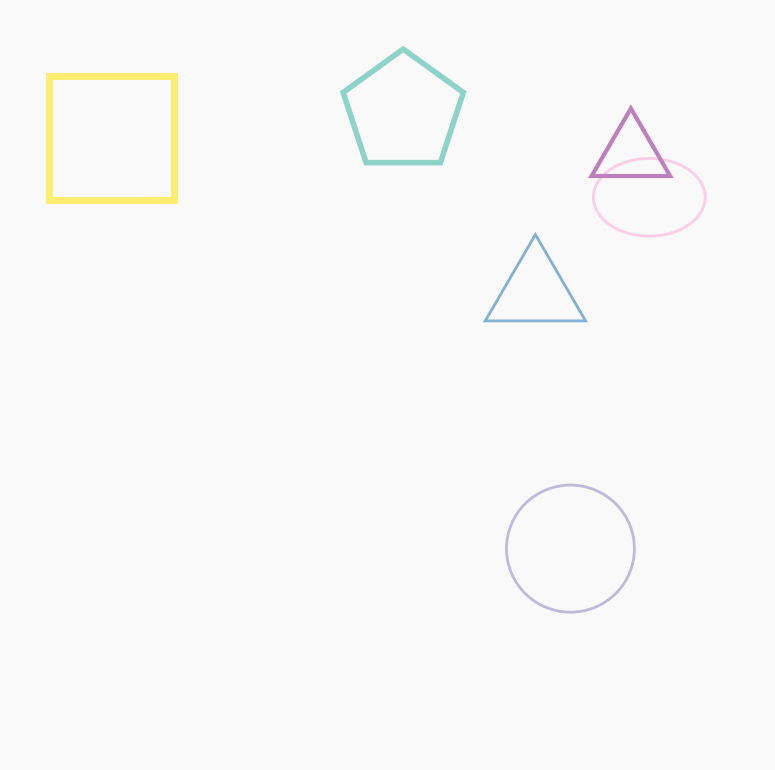[{"shape": "pentagon", "thickness": 2, "radius": 0.41, "center": [0.52, 0.855]}, {"shape": "circle", "thickness": 1, "radius": 0.41, "center": [0.736, 0.287]}, {"shape": "triangle", "thickness": 1, "radius": 0.37, "center": [0.691, 0.621]}, {"shape": "oval", "thickness": 1, "radius": 0.36, "center": [0.838, 0.744]}, {"shape": "triangle", "thickness": 1.5, "radius": 0.29, "center": [0.814, 0.801]}, {"shape": "square", "thickness": 2.5, "radius": 0.4, "center": [0.144, 0.821]}]